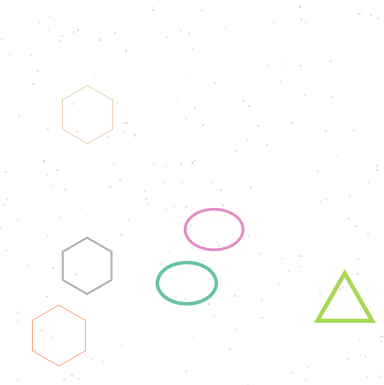[{"shape": "oval", "thickness": 2.5, "radius": 0.38, "center": [0.485, 0.264]}, {"shape": "hexagon", "thickness": 0.5, "radius": 0.4, "center": [0.153, 0.128]}, {"shape": "oval", "thickness": 2, "radius": 0.38, "center": [0.556, 0.404]}, {"shape": "triangle", "thickness": 3, "radius": 0.41, "center": [0.895, 0.208]}, {"shape": "hexagon", "thickness": 0.5, "radius": 0.38, "center": [0.227, 0.702]}, {"shape": "hexagon", "thickness": 1.5, "radius": 0.37, "center": [0.226, 0.31]}]